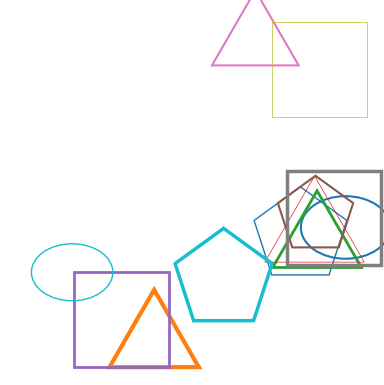[{"shape": "pentagon", "thickness": 1, "radius": 0.63, "center": [0.78, 0.388]}, {"shape": "oval", "thickness": 1.5, "radius": 0.58, "center": [0.898, 0.409]}, {"shape": "triangle", "thickness": 3, "radius": 0.67, "center": [0.4, 0.113]}, {"shape": "triangle", "thickness": 2, "radius": 0.66, "center": [0.824, 0.372]}, {"shape": "triangle", "thickness": 0.5, "radius": 0.75, "center": [0.817, 0.394]}, {"shape": "square", "thickness": 2, "radius": 0.62, "center": [0.315, 0.171]}, {"shape": "pentagon", "thickness": 1.5, "radius": 0.51, "center": [0.82, 0.441]}, {"shape": "triangle", "thickness": 1.5, "radius": 0.65, "center": [0.663, 0.895]}, {"shape": "square", "thickness": 2.5, "radius": 0.61, "center": [0.866, 0.433]}, {"shape": "square", "thickness": 0.5, "radius": 0.61, "center": [0.83, 0.82]}, {"shape": "oval", "thickness": 1, "radius": 0.53, "center": [0.187, 0.293]}, {"shape": "pentagon", "thickness": 2.5, "radius": 0.66, "center": [0.581, 0.274]}]